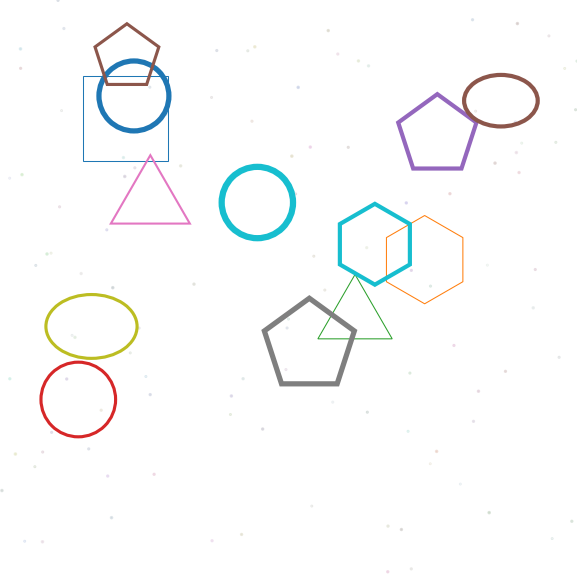[{"shape": "square", "thickness": 0.5, "radius": 0.37, "center": [0.218, 0.794]}, {"shape": "circle", "thickness": 2.5, "radius": 0.3, "center": [0.232, 0.833]}, {"shape": "hexagon", "thickness": 0.5, "radius": 0.38, "center": [0.735, 0.55]}, {"shape": "triangle", "thickness": 0.5, "radius": 0.37, "center": [0.615, 0.45]}, {"shape": "circle", "thickness": 1.5, "radius": 0.32, "center": [0.136, 0.307]}, {"shape": "pentagon", "thickness": 2, "radius": 0.36, "center": [0.757, 0.765]}, {"shape": "pentagon", "thickness": 1.5, "radius": 0.29, "center": [0.22, 0.9]}, {"shape": "oval", "thickness": 2, "radius": 0.32, "center": [0.867, 0.825]}, {"shape": "triangle", "thickness": 1, "radius": 0.39, "center": [0.26, 0.651]}, {"shape": "pentagon", "thickness": 2.5, "radius": 0.41, "center": [0.536, 0.401]}, {"shape": "oval", "thickness": 1.5, "radius": 0.39, "center": [0.158, 0.434]}, {"shape": "circle", "thickness": 3, "radius": 0.31, "center": [0.446, 0.648]}, {"shape": "hexagon", "thickness": 2, "radius": 0.35, "center": [0.649, 0.576]}]